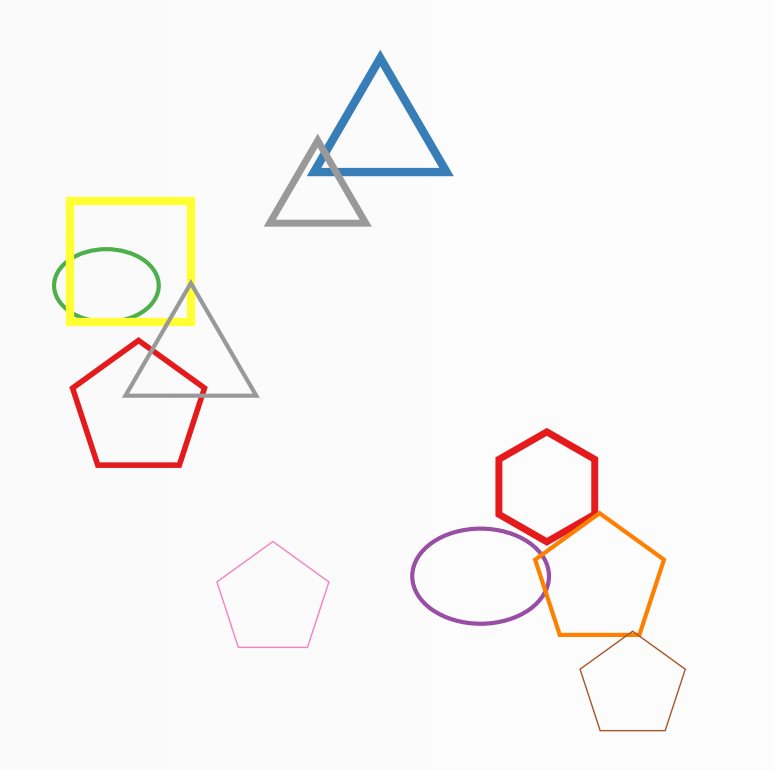[{"shape": "pentagon", "thickness": 2, "radius": 0.45, "center": [0.179, 0.468]}, {"shape": "hexagon", "thickness": 2.5, "radius": 0.36, "center": [0.706, 0.368]}, {"shape": "triangle", "thickness": 3, "radius": 0.49, "center": [0.491, 0.826]}, {"shape": "oval", "thickness": 1.5, "radius": 0.34, "center": [0.137, 0.629]}, {"shape": "oval", "thickness": 1.5, "radius": 0.44, "center": [0.62, 0.252]}, {"shape": "pentagon", "thickness": 1.5, "radius": 0.44, "center": [0.774, 0.246]}, {"shape": "square", "thickness": 3, "radius": 0.39, "center": [0.168, 0.66]}, {"shape": "pentagon", "thickness": 0.5, "radius": 0.36, "center": [0.816, 0.109]}, {"shape": "pentagon", "thickness": 0.5, "radius": 0.38, "center": [0.352, 0.221]}, {"shape": "triangle", "thickness": 2.5, "radius": 0.36, "center": [0.41, 0.746]}, {"shape": "triangle", "thickness": 1.5, "radius": 0.49, "center": [0.246, 0.535]}]